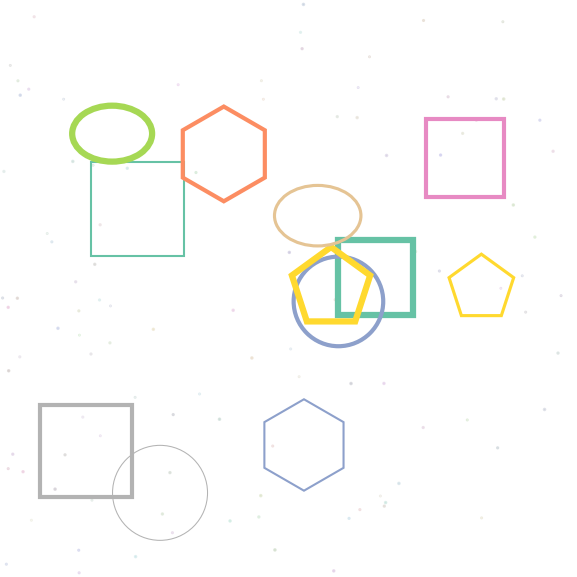[{"shape": "square", "thickness": 1, "radius": 0.4, "center": [0.238, 0.637]}, {"shape": "square", "thickness": 3, "radius": 0.32, "center": [0.65, 0.519]}, {"shape": "hexagon", "thickness": 2, "radius": 0.41, "center": [0.388, 0.733]}, {"shape": "hexagon", "thickness": 1, "radius": 0.4, "center": [0.526, 0.229]}, {"shape": "circle", "thickness": 2, "radius": 0.39, "center": [0.586, 0.477]}, {"shape": "square", "thickness": 2, "radius": 0.34, "center": [0.805, 0.725]}, {"shape": "oval", "thickness": 3, "radius": 0.35, "center": [0.194, 0.768]}, {"shape": "pentagon", "thickness": 1.5, "radius": 0.29, "center": [0.834, 0.5]}, {"shape": "pentagon", "thickness": 3, "radius": 0.36, "center": [0.573, 0.5]}, {"shape": "oval", "thickness": 1.5, "radius": 0.37, "center": [0.55, 0.626]}, {"shape": "square", "thickness": 2, "radius": 0.4, "center": [0.149, 0.218]}, {"shape": "circle", "thickness": 0.5, "radius": 0.41, "center": [0.277, 0.146]}]